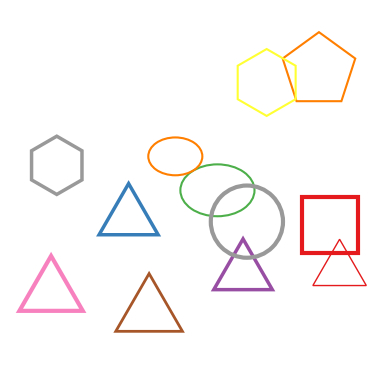[{"shape": "triangle", "thickness": 1, "radius": 0.4, "center": [0.882, 0.298]}, {"shape": "square", "thickness": 3, "radius": 0.36, "center": [0.858, 0.416]}, {"shape": "triangle", "thickness": 2.5, "radius": 0.44, "center": [0.334, 0.435]}, {"shape": "oval", "thickness": 1.5, "radius": 0.48, "center": [0.565, 0.506]}, {"shape": "triangle", "thickness": 2.5, "radius": 0.44, "center": [0.631, 0.292]}, {"shape": "pentagon", "thickness": 1.5, "radius": 0.5, "center": [0.828, 0.817]}, {"shape": "oval", "thickness": 1.5, "radius": 0.35, "center": [0.455, 0.594]}, {"shape": "hexagon", "thickness": 1.5, "radius": 0.43, "center": [0.693, 0.786]}, {"shape": "triangle", "thickness": 2, "radius": 0.5, "center": [0.387, 0.189]}, {"shape": "triangle", "thickness": 3, "radius": 0.48, "center": [0.133, 0.24]}, {"shape": "hexagon", "thickness": 2.5, "radius": 0.38, "center": [0.147, 0.571]}, {"shape": "circle", "thickness": 3, "radius": 0.47, "center": [0.641, 0.424]}]